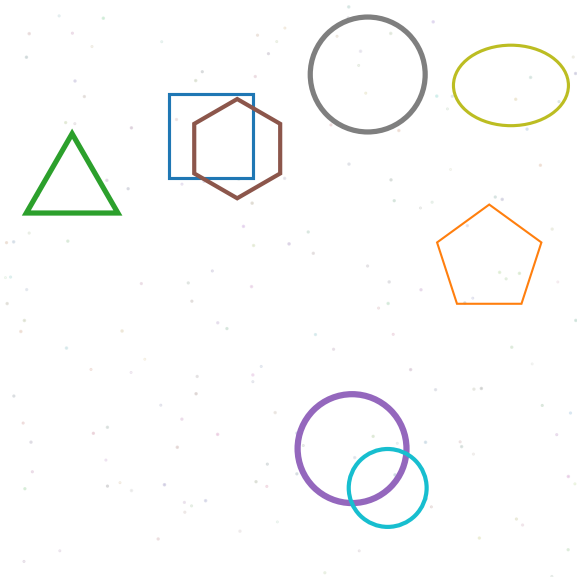[{"shape": "square", "thickness": 1.5, "radius": 0.36, "center": [0.365, 0.764]}, {"shape": "pentagon", "thickness": 1, "radius": 0.47, "center": [0.847, 0.55]}, {"shape": "triangle", "thickness": 2.5, "radius": 0.46, "center": [0.125, 0.676]}, {"shape": "circle", "thickness": 3, "radius": 0.47, "center": [0.61, 0.222]}, {"shape": "hexagon", "thickness": 2, "radius": 0.43, "center": [0.411, 0.742]}, {"shape": "circle", "thickness": 2.5, "radius": 0.5, "center": [0.637, 0.87]}, {"shape": "oval", "thickness": 1.5, "radius": 0.5, "center": [0.885, 0.851]}, {"shape": "circle", "thickness": 2, "radius": 0.34, "center": [0.671, 0.154]}]